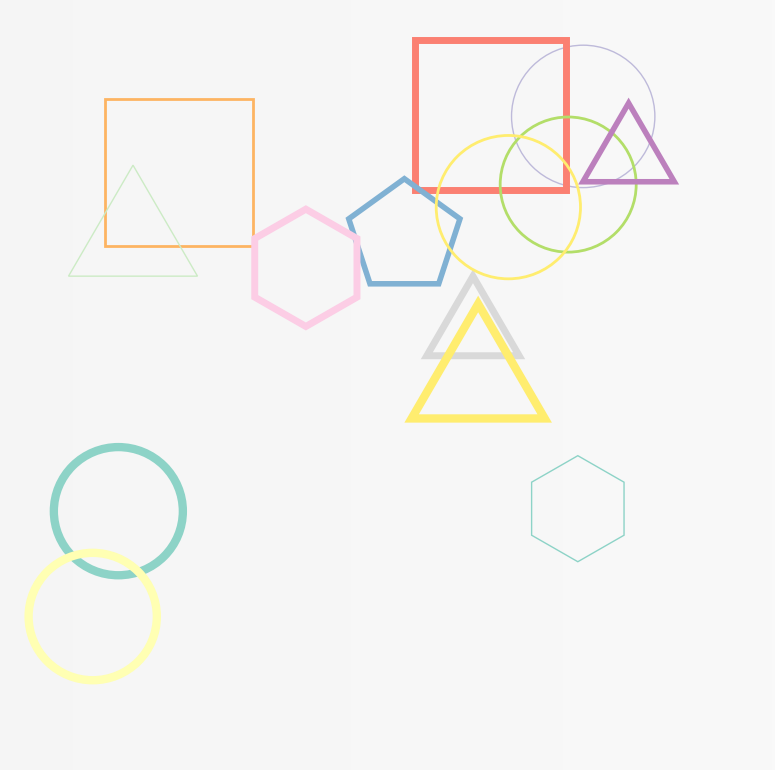[{"shape": "hexagon", "thickness": 0.5, "radius": 0.34, "center": [0.746, 0.339]}, {"shape": "circle", "thickness": 3, "radius": 0.42, "center": [0.153, 0.336]}, {"shape": "circle", "thickness": 3, "radius": 0.41, "center": [0.12, 0.199]}, {"shape": "circle", "thickness": 0.5, "radius": 0.46, "center": [0.753, 0.849]}, {"shape": "square", "thickness": 2.5, "radius": 0.49, "center": [0.633, 0.851]}, {"shape": "pentagon", "thickness": 2, "radius": 0.38, "center": [0.522, 0.692]}, {"shape": "square", "thickness": 1, "radius": 0.48, "center": [0.231, 0.776]}, {"shape": "circle", "thickness": 1, "radius": 0.44, "center": [0.733, 0.76]}, {"shape": "hexagon", "thickness": 2.5, "radius": 0.38, "center": [0.395, 0.652]}, {"shape": "triangle", "thickness": 2.5, "radius": 0.34, "center": [0.61, 0.572]}, {"shape": "triangle", "thickness": 2, "radius": 0.34, "center": [0.811, 0.798]}, {"shape": "triangle", "thickness": 0.5, "radius": 0.48, "center": [0.172, 0.689]}, {"shape": "circle", "thickness": 1, "radius": 0.47, "center": [0.656, 0.731]}, {"shape": "triangle", "thickness": 3, "radius": 0.5, "center": [0.617, 0.506]}]